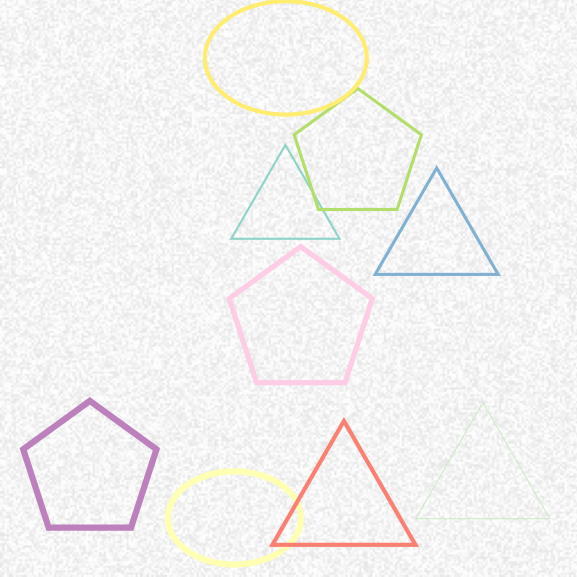[{"shape": "triangle", "thickness": 1, "radius": 0.54, "center": [0.494, 0.64]}, {"shape": "oval", "thickness": 3, "radius": 0.58, "center": [0.406, 0.102]}, {"shape": "triangle", "thickness": 2, "radius": 0.72, "center": [0.596, 0.127]}, {"shape": "triangle", "thickness": 1.5, "radius": 0.61, "center": [0.756, 0.585]}, {"shape": "pentagon", "thickness": 1.5, "radius": 0.58, "center": [0.62, 0.73]}, {"shape": "pentagon", "thickness": 2.5, "radius": 0.65, "center": [0.521, 0.442]}, {"shape": "pentagon", "thickness": 3, "radius": 0.61, "center": [0.156, 0.184]}, {"shape": "triangle", "thickness": 0.5, "radius": 0.67, "center": [0.836, 0.168]}, {"shape": "oval", "thickness": 2, "radius": 0.7, "center": [0.495, 0.899]}]